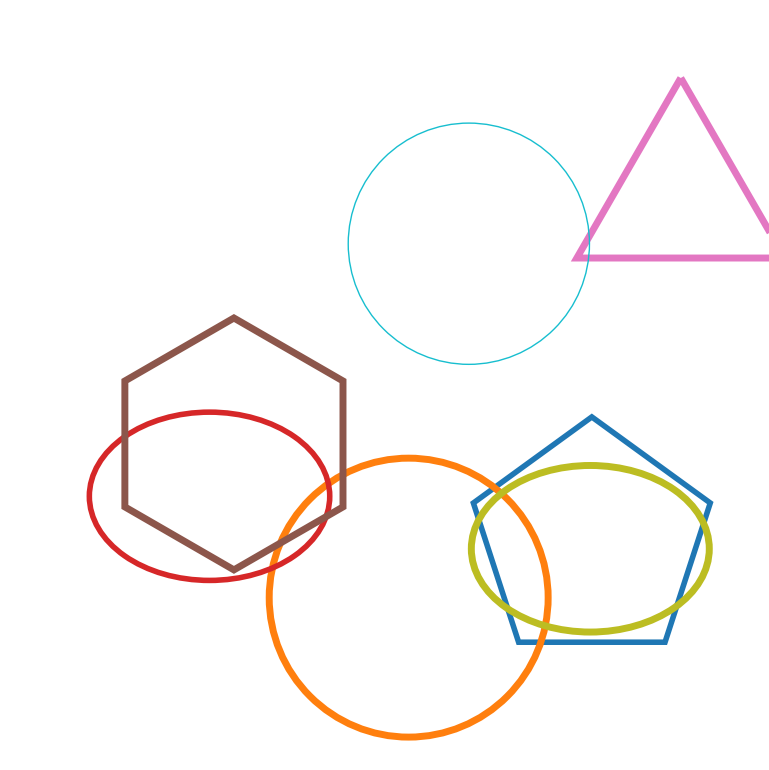[{"shape": "pentagon", "thickness": 2, "radius": 0.81, "center": [0.769, 0.297]}, {"shape": "circle", "thickness": 2.5, "radius": 0.91, "center": [0.531, 0.224]}, {"shape": "oval", "thickness": 2, "radius": 0.78, "center": [0.272, 0.355]}, {"shape": "hexagon", "thickness": 2.5, "radius": 0.82, "center": [0.304, 0.423]}, {"shape": "triangle", "thickness": 2.5, "radius": 0.78, "center": [0.884, 0.743]}, {"shape": "oval", "thickness": 2.5, "radius": 0.77, "center": [0.767, 0.287]}, {"shape": "circle", "thickness": 0.5, "radius": 0.78, "center": [0.609, 0.683]}]